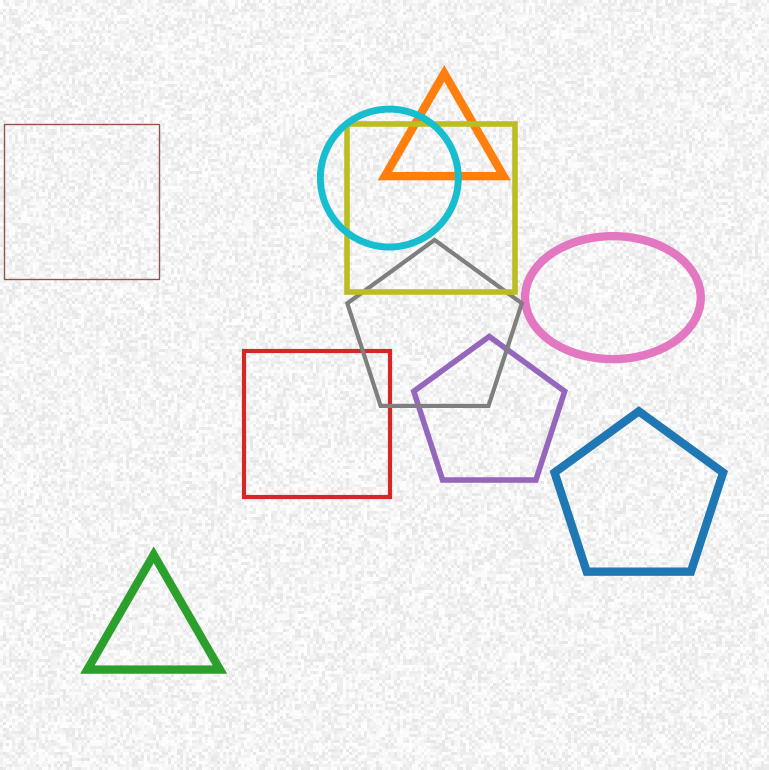[{"shape": "pentagon", "thickness": 3, "radius": 0.58, "center": [0.83, 0.351]}, {"shape": "triangle", "thickness": 3, "radius": 0.45, "center": [0.577, 0.816]}, {"shape": "triangle", "thickness": 3, "radius": 0.5, "center": [0.2, 0.18]}, {"shape": "square", "thickness": 1.5, "radius": 0.48, "center": [0.412, 0.449]}, {"shape": "pentagon", "thickness": 2, "radius": 0.52, "center": [0.635, 0.46]}, {"shape": "square", "thickness": 0.5, "radius": 0.5, "center": [0.106, 0.739]}, {"shape": "oval", "thickness": 3, "radius": 0.57, "center": [0.796, 0.613]}, {"shape": "pentagon", "thickness": 1.5, "radius": 0.6, "center": [0.564, 0.569]}, {"shape": "square", "thickness": 2, "radius": 0.55, "center": [0.559, 0.729]}, {"shape": "circle", "thickness": 2.5, "radius": 0.45, "center": [0.506, 0.769]}]